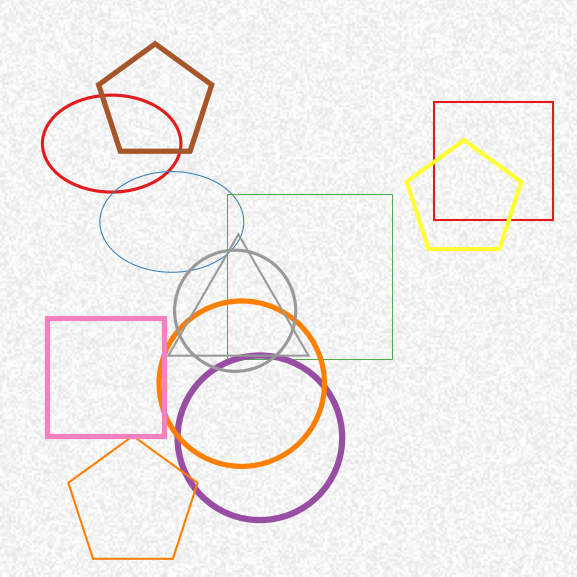[{"shape": "square", "thickness": 1, "radius": 0.51, "center": [0.855, 0.72]}, {"shape": "oval", "thickness": 1.5, "radius": 0.6, "center": [0.193, 0.75]}, {"shape": "oval", "thickness": 0.5, "radius": 0.62, "center": [0.298, 0.615]}, {"shape": "square", "thickness": 0.5, "radius": 0.71, "center": [0.535, 0.52]}, {"shape": "circle", "thickness": 3, "radius": 0.71, "center": [0.45, 0.241]}, {"shape": "circle", "thickness": 2.5, "radius": 0.72, "center": [0.419, 0.335]}, {"shape": "pentagon", "thickness": 1, "radius": 0.59, "center": [0.23, 0.127]}, {"shape": "pentagon", "thickness": 2, "radius": 0.52, "center": [0.804, 0.652]}, {"shape": "pentagon", "thickness": 2.5, "radius": 0.51, "center": [0.269, 0.82]}, {"shape": "square", "thickness": 2.5, "radius": 0.51, "center": [0.183, 0.346]}, {"shape": "circle", "thickness": 1.5, "radius": 0.52, "center": [0.407, 0.461]}, {"shape": "triangle", "thickness": 1, "radius": 0.7, "center": [0.413, 0.453]}]